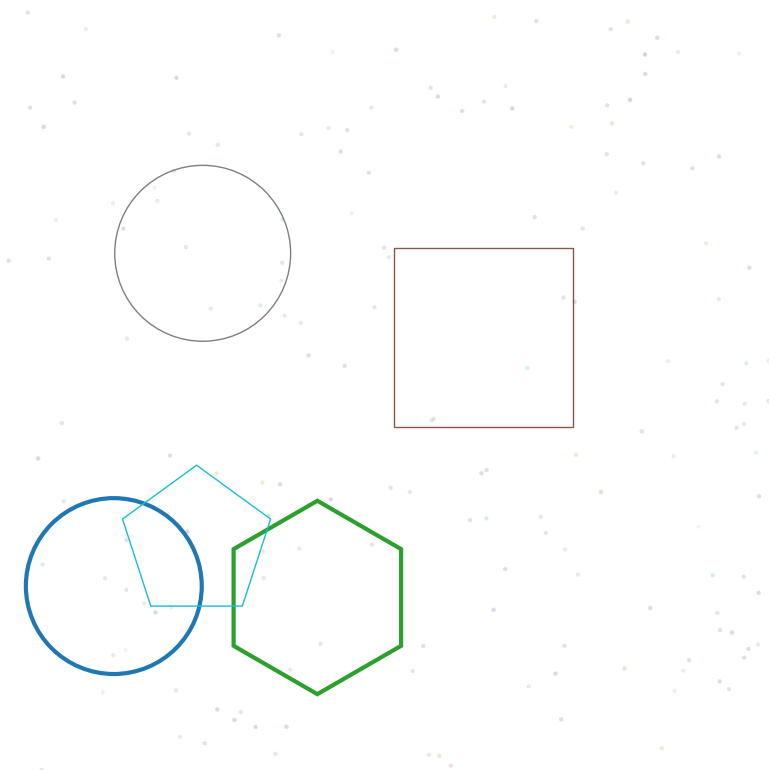[{"shape": "circle", "thickness": 1.5, "radius": 0.57, "center": [0.148, 0.239]}, {"shape": "hexagon", "thickness": 1.5, "radius": 0.63, "center": [0.412, 0.224]}, {"shape": "square", "thickness": 0.5, "radius": 0.58, "center": [0.628, 0.561]}, {"shape": "circle", "thickness": 0.5, "radius": 0.57, "center": [0.263, 0.671]}, {"shape": "pentagon", "thickness": 0.5, "radius": 0.51, "center": [0.255, 0.295]}]